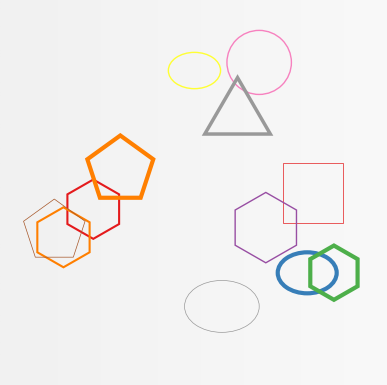[{"shape": "square", "thickness": 0.5, "radius": 0.39, "center": [0.808, 0.5]}, {"shape": "hexagon", "thickness": 1.5, "radius": 0.39, "center": [0.241, 0.457]}, {"shape": "oval", "thickness": 3, "radius": 0.38, "center": [0.793, 0.291]}, {"shape": "hexagon", "thickness": 3, "radius": 0.35, "center": [0.862, 0.292]}, {"shape": "hexagon", "thickness": 1, "radius": 0.46, "center": [0.686, 0.409]}, {"shape": "hexagon", "thickness": 1.5, "radius": 0.39, "center": [0.164, 0.384]}, {"shape": "pentagon", "thickness": 3, "radius": 0.45, "center": [0.31, 0.559]}, {"shape": "oval", "thickness": 1, "radius": 0.34, "center": [0.502, 0.817]}, {"shape": "pentagon", "thickness": 0.5, "radius": 0.42, "center": [0.14, 0.4]}, {"shape": "circle", "thickness": 1, "radius": 0.42, "center": [0.669, 0.838]}, {"shape": "triangle", "thickness": 2.5, "radius": 0.49, "center": [0.613, 0.701]}, {"shape": "oval", "thickness": 0.5, "radius": 0.48, "center": [0.573, 0.204]}]